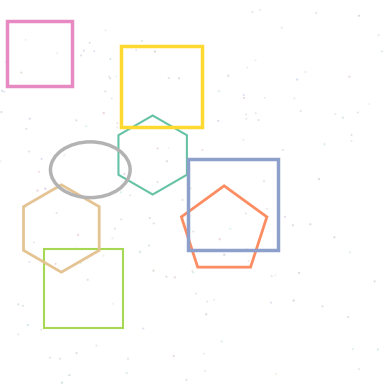[{"shape": "hexagon", "thickness": 1.5, "radius": 0.51, "center": [0.397, 0.597]}, {"shape": "pentagon", "thickness": 2, "radius": 0.58, "center": [0.582, 0.401]}, {"shape": "square", "thickness": 2.5, "radius": 0.59, "center": [0.605, 0.468]}, {"shape": "square", "thickness": 2.5, "radius": 0.42, "center": [0.102, 0.86]}, {"shape": "square", "thickness": 1.5, "radius": 0.51, "center": [0.217, 0.25]}, {"shape": "square", "thickness": 2.5, "radius": 0.53, "center": [0.42, 0.776]}, {"shape": "hexagon", "thickness": 2, "radius": 0.57, "center": [0.159, 0.406]}, {"shape": "oval", "thickness": 2.5, "radius": 0.52, "center": [0.235, 0.559]}]